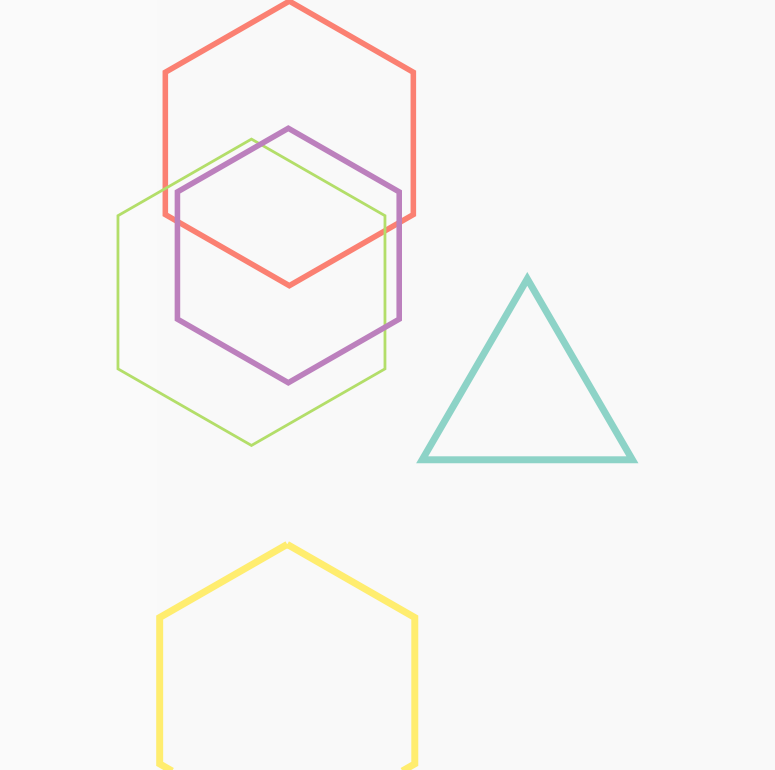[{"shape": "triangle", "thickness": 2.5, "radius": 0.78, "center": [0.68, 0.481]}, {"shape": "hexagon", "thickness": 2, "radius": 0.92, "center": [0.373, 0.814]}, {"shape": "hexagon", "thickness": 1, "radius": 0.99, "center": [0.324, 0.62]}, {"shape": "hexagon", "thickness": 2, "radius": 0.83, "center": [0.372, 0.668]}, {"shape": "hexagon", "thickness": 2.5, "radius": 0.95, "center": [0.371, 0.103]}]